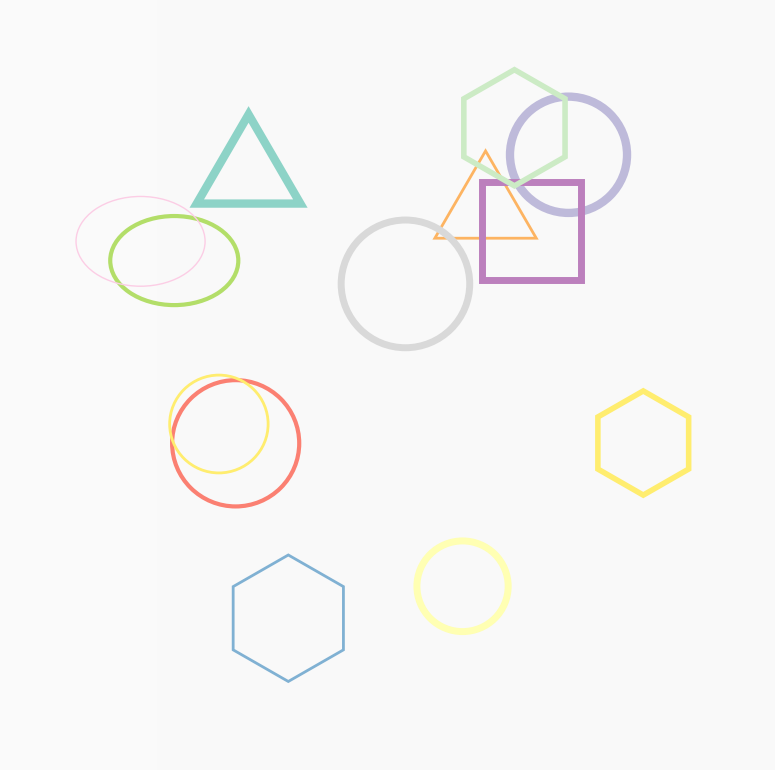[{"shape": "triangle", "thickness": 3, "radius": 0.39, "center": [0.321, 0.774]}, {"shape": "circle", "thickness": 2.5, "radius": 0.29, "center": [0.597, 0.239]}, {"shape": "circle", "thickness": 3, "radius": 0.38, "center": [0.734, 0.799]}, {"shape": "circle", "thickness": 1.5, "radius": 0.41, "center": [0.304, 0.424]}, {"shape": "hexagon", "thickness": 1, "radius": 0.41, "center": [0.372, 0.197]}, {"shape": "triangle", "thickness": 1, "radius": 0.38, "center": [0.627, 0.728]}, {"shape": "oval", "thickness": 1.5, "radius": 0.41, "center": [0.225, 0.662]}, {"shape": "oval", "thickness": 0.5, "radius": 0.42, "center": [0.181, 0.687]}, {"shape": "circle", "thickness": 2.5, "radius": 0.41, "center": [0.523, 0.631]}, {"shape": "square", "thickness": 2.5, "radius": 0.32, "center": [0.686, 0.699]}, {"shape": "hexagon", "thickness": 2, "radius": 0.38, "center": [0.664, 0.834]}, {"shape": "hexagon", "thickness": 2, "radius": 0.34, "center": [0.83, 0.425]}, {"shape": "circle", "thickness": 1, "radius": 0.32, "center": [0.282, 0.449]}]